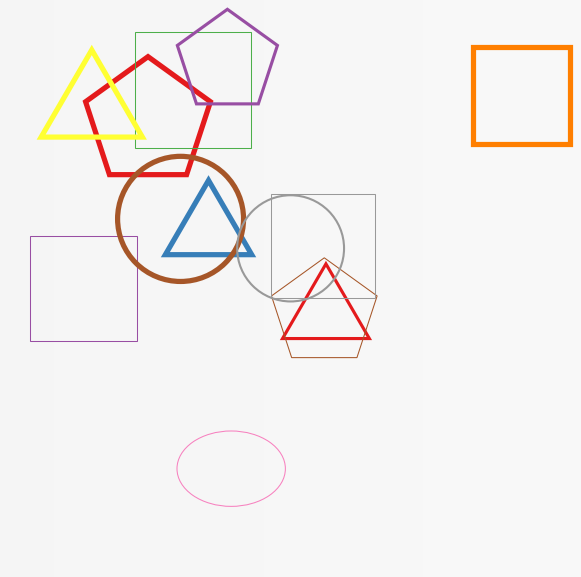[{"shape": "triangle", "thickness": 1.5, "radius": 0.43, "center": [0.561, 0.456]}, {"shape": "pentagon", "thickness": 2.5, "radius": 0.56, "center": [0.255, 0.788]}, {"shape": "triangle", "thickness": 2.5, "radius": 0.43, "center": [0.359, 0.601]}, {"shape": "square", "thickness": 0.5, "radius": 0.5, "center": [0.332, 0.843]}, {"shape": "square", "thickness": 0.5, "radius": 0.46, "center": [0.144, 0.5]}, {"shape": "pentagon", "thickness": 1.5, "radius": 0.45, "center": [0.391, 0.892]}, {"shape": "square", "thickness": 2.5, "radius": 0.42, "center": [0.897, 0.833]}, {"shape": "triangle", "thickness": 2.5, "radius": 0.5, "center": [0.158, 0.812]}, {"shape": "circle", "thickness": 2.5, "radius": 0.54, "center": [0.311, 0.62]}, {"shape": "pentagon", "thickness": 0.5, "radius": 0.48, "center": [0.558, 0.457]}, {"shape": "oval", "thickness": 0.5, "radius": 0.47, "center": [0.398, 0.188]}, {"shape": "circle", "thickness": 1, "radius": 0.46, "center": [0.5, 0.569]}, {"shape": "square", "thickness": 0.5, "radius": 0.45, "center": [0.556, 0.573]}]